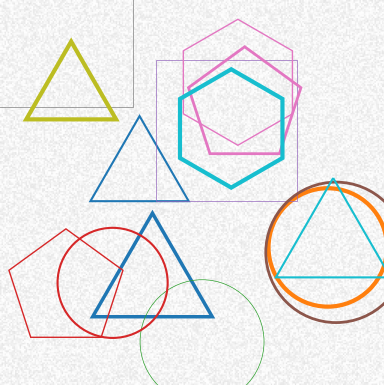[{"shape": "triangle", "thickness": 2.5, "radius": 0.9, "center": [0.396, 0.267]}, {"shape": "triangle", "thickness": 1.5, "radius": 0.74, "center": [0.362, 0.551]}, {"shape": "circle", "thickness": 3, "radius": 0.77, "center": [0.851, 0.357]}, {"shape": "circle", "thickness": 0.5, "radius": 0.8, "center": [0.525, 0.112]}, {"shape": "circle", "thickness": 1.5, "radius": 0.72, "center": [0.292, 0.265]}, {"shape": "pentagon", "thickness": 1, "radius": 0.78, "center": [0.171, 0.25]}, {"shape": "square", "thickness": 0.5, "radius": 0.92, "center": [0.587, 0.66]}, {"shape": "circle", "thickness": 2, "radius": 0.91, "center": [0.873, 0.345]}, {"shape": "hexagon", "thickness": 1, "radius": 0.82, "center": [0.618, 0.786]}, {"shape": "pentagon", "thickness": 2, "radius": 0.77, "center": [0.636, 0.725]}, {"shape": "square", "thickness": 0.5, "radius": 0.87, "center": [0.172, 0.897]}, {"shape": "triangle", "thickness": 3, "radius": 0.67, "center": [0.185, 0.757]}, {"shape": "hexagon", "thickness": 3, "radius": 0.77, "center": [0.601, 0.666]}, {"shape": "triangle", "thickness": 1.5, "radius": 0.86, "center": [0.865, 0.366]}]